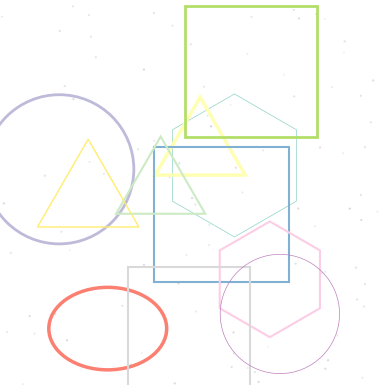[{"shape": "hexagon", "thickness": 0.5, "radius": 0.93, "center": [0.609, 0.57]}, {"shape": "triangle", "thickness": 2.5, "radius": 0.67, "center": [0.52, 0.613]}, {"shape": "circle", "thickness": 2, "radius": 0.97, "center": [0.154, 0.56]}, {"shape": "oval", "thickness": 2.5, "radius": 0.77, "center": [0.28, 0.147]}, {"shape": "square", "thickness": 1.5, "radius": 0.88, "center": [0.576, 0.443]}, {"shape": "square", "thickness": 2, "radius": 0.85, "center": [0.652, 0.815]}, {"shape": "hexagon", "thickness": 1.5, "radius": 0.75, "center": [0.701, 0.274]}, {"shape": "square", "thickness": 1.5, "radius": 0.79, "center": [0.492, 0.147]}, {"shape": "circle", "thickness": 0.5, "radius": 0.77, "center": [0.727, 0.184]}, {"shape": "triangle", "thickness": 1.5, "radius": 0.67, "center": [0.417, 0.512]}, {"shape": "triangle", "thickness": 1, "radius": 0.76, "center": [0.229, 0.486]}]